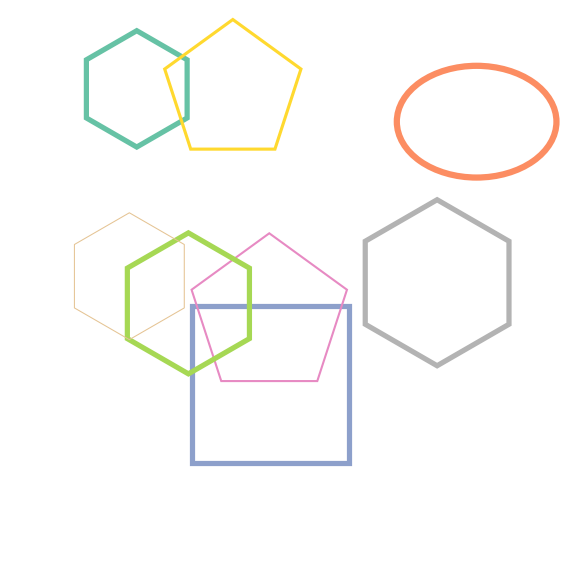[{"shape": "hexagon", "thickness": 2.5, "radius": 0.5, "center": [0.237, 0.845]}, {"shape": "oval", "thickness": 3, "radius": 0.69, "center": [0.825, 0.788]}, {"shape": "square", "thickness": 2.5, "radius": 0.68, "center": [0.469, 0.334]}, {"shape": "pentagon", "thickness": 1, "radius": 0.71, "center": [0.466, 0.454]}, {"shape": "hexagon", "thickness": 2.5, "radius": 0.61, "center": [0.326, 0.474]}, {"shape": "pentagon", "thickness": 1.5, "radius": 0.62, "center": [0.403, 0.841]}, {"shape": "hexagon", "thickness": 0.5, "radius": 0.55, "center": [0.224, 0.521]}, {"shape": "hexagon", "thickness": 2.5, "radius": 0.72, "center": [0.757, 0.51]}]